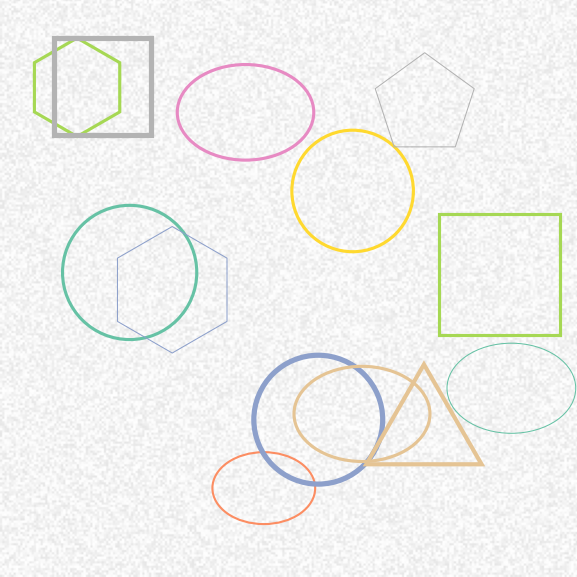[{"shape": "oval", "thickness": 0.5, "radius": 0.56, "center": [0.885, 0.327]}, {"shape": "circle", "thickness": 1.5, "radius": 0.58, "center": [0.224, 0.527]}, {"shape": "oval", "thickness": 1, "radius": 0.44, "center": [0.457, 0.154]}, {"shape": "circle", "thickness": 2.5, "radius": 0.56, "center": [0.551, 0.272]}, {"shape": "hexagon", "thickness": 0.5, "radius": 0.55, "center": [0.298, 0.497]}, {"shape": "oval", "thickness": 1.5, "radius": 0.59, "center": [0.425, 0.805]}, {"shape": "hexagon", "thickness": 1.5, "radius": 0.43, "center": [0.133, 0.848]}, {"shape": "square", "thickness": 1.5, "radius": 0.53, "center": [0.865, 0.523]}, {"shape": "circle", "thickness": 1.5, "radius": 0.53, "center": [0.611, 0.668]}, {"shape": "triangle", "thickness": 2, "radius": 0.58, "center": [0.734, 0.253]}, {"shape": "oval", "thickness": 1.5, "radius": 0.59, "center": [0.627, 0.282]}, {"shape": "pentagon", "thickness": 0.5, "radius": 0.45, "center": [0.735, 0.818]}, {"shape": "square", "thickness": 2.5, "radius": 0.42, "center": [0.178, 0.849]}]